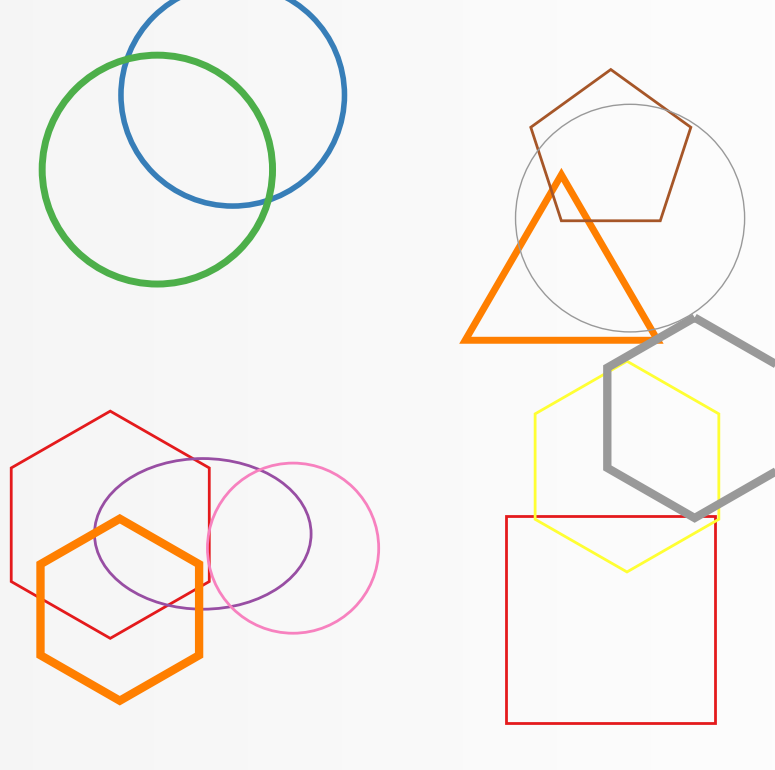[{"shape": "hexagon", "thickness": 1, "radius": 0.74, "center": [0.142, 0.319]}, {"shape": "square", "thickness": 1, "radius": 0.67, "center": [0.788, 0.196]}, {"shape": "circle", "thickness": 2, "radius": 0.72, "center": [0.3, 0.877]}, {"shape": "circle", "thickness": 2.5, "radius": 0.74, "center": [0.203, 0.78]}, {"shape": "oval", "thickness": 1, "radius": 0.7, "center": [0.262, 0.307]}, {"shape": "triangle", "thickness": 2.5, "radius": 0.72, "center": [0.724, 0.63]}, {"shape": "hexagon", "thickness": 3, "radius": 0.59, "center": [0.155, 0.208]}, {"shape": "hexagon", "thickness": 1, "radius": 0.68, "center": [0.809, 0.394]}, {"shape": "pentagon", "thickness": 1, "radius": 0.54, "center": [0.788, 0.801]}, {"shape": "circle", "thickness": 1, "radius": 0.55, "center": [0.378, 0.288]}, {"shape": "hexagon", "thickness": 3, "radius": 0.65, "center": [0.896, 0.457]}, {"shape": "circle", "thickness": 0.5, "radius": 0.74, "center": [0.813, 0.717]}]